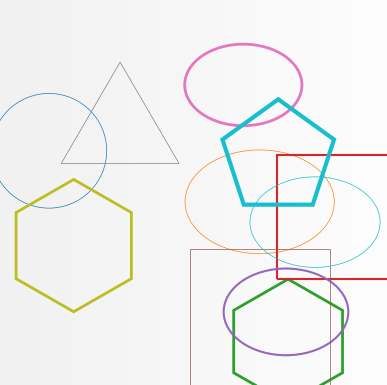[{"shape": "circle", "thickness": 0.5, "radius": 0.74, "center": [0.126, 0.608]}, {"shape": "oval", "thickness": 0.5, "radius": 0.96, "center": [0.67, 0.476]}, {"shape": "hexagon", "thickness": 2, "radius": 0.81, "center": [0.744, 0.113]}, {"shape": "square", "thickness": 1.5, "radius": 0.8, "center": [0.875, 0.435]}, {"shape": "oval", "thickness": 1.5, "radius": 0.8, "center": [0.738, 0.19]}, {"shape": "square", "thickness": 0.5, "radius": 0.9, "center": [0.67, 0.174]}, {"shape": "oval", "thickness": 2, "radius": 0.76, "center": [0.628, 0.779]}, {"shape": "triangle", "thickness": 0.5, "radius": 0.88, "center": [0.31, 0.663]}, {"shape": "hexagon", "thickness": 2, "radius": 0.86, "center": [0.19, 0.362]}, {"shape": "oval", "thickness": 0.5, "radius": 0.84, "center": [0.813, 0.423]}, {"shape": "pentagon", "thickness": 3, "radius": 0.76, "center": [0.718, 0.591]}]